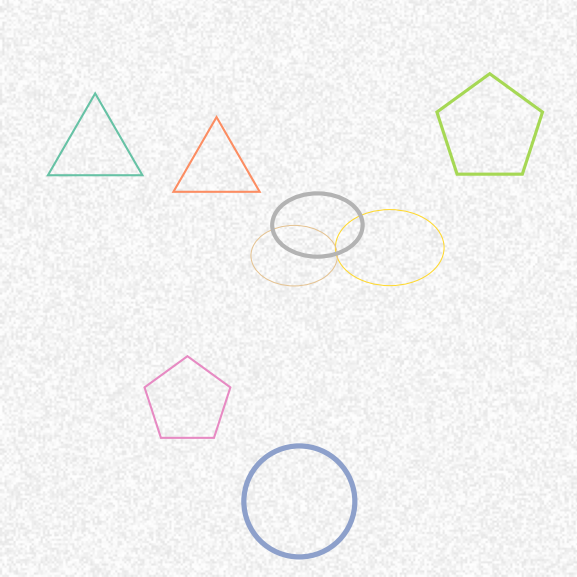[{"shape": "triangle", "thickness": 1, "radius": 0.47, "center": [0.165, 0.743]}, {"shape": "triangle", "thickness": 1, "radius": 0.43, "center": [0.375, 0.71]}, {"shape": "circle", "thickness": 2.5, "radius": 0.48, "center": [0.518, 0.131]}, {"shape": "pentagon", "thickness": 1, "radius": 0.39, "center": [0.325, 0.304]}, {"shape": "pentagon", "thickness": 1.5, "radius": 0.48, "center": [0.848, 0.775]}, {"shape": "oval", "thickness": 0.5, "radius": 0.47, "center": [0.675, 0.57]}, {"shape": "oval", "thickness": 0.5, "radius": 0.37, "center": [0.509, 0.556]}, {"shape": "oval", "thickness": 2, "radius": 0.39, "center": [0.55, 0.609]}]